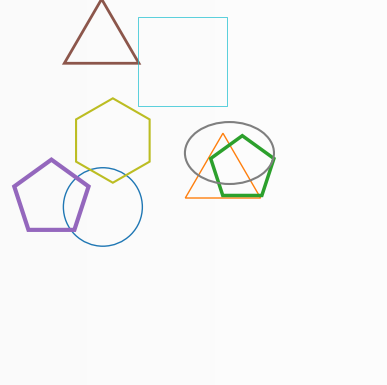[{"shape": "circle", "thickness": 1, "radius": 0.51, "center": [0.265, 0.462]}, {"shape": "triangle", "thickness": 1, "radius": 0.56, "center": [0.575, 0.542]}, {"shape": "pentagon", "thickness": 2.5, "radius": 0.43, "center": [0.625, 0.562]}, {"shape": "pentagon", "thickness": 3, "radius": 0.5, "center": [0.133, 0.485]}, {"shape": "triangle", "thickness": 2, "radius": 0.56, "center": [0.262, 0.891]}, {"shape": "oval", "thickness": 1.5, "radius": 0.57, "center": [0.592, 0.603]}, {"shape": "hexagon", "thickness": 1.5, "radius": 0.55, "center": [0.291, 0.635]}, {"shape": "square", "thickness": 0.5, "radius": 0.57, "center": [0.471, 0.84]}]